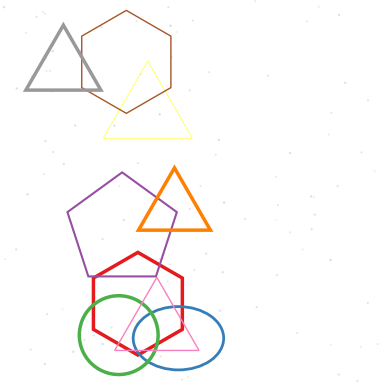[{"shape": "hexagon", "thickness": 2.5, "radius": 0.67, "center": [0.358, 0.211]}, {"shape": "oval", "thickness": 2, "radius": 0.59, "center": [0.463, 0.121]}, {"shape": "circle", "thickness": 2.5, "radius": 0.51, "center": [0.308, 0.13]}, {"shape": "pentagon", "thickness": 1.5, "radius": 0.75, "center": [0.317, 0.403]}, {"shape": "triangle", "thickness": 2.5, "radius": 0.54, "center": [0.453, 0.456]}, {"shape": "triangle", "thickness": 0.5, "radius": 0.67, "center": [0.384, 0.708]}, {"shape": "hexagon", "thickness": 1, "radius": 0.67, "center": [0.328, 0.839]}, {"shape": "triangle", "thickness": 1, "radius": 0.63, "center": [0.407, 0.153]}, {"shape": "triangle", "thickness": 2.5, "radius": 0.56, "center": [0.165, 0.822]}]